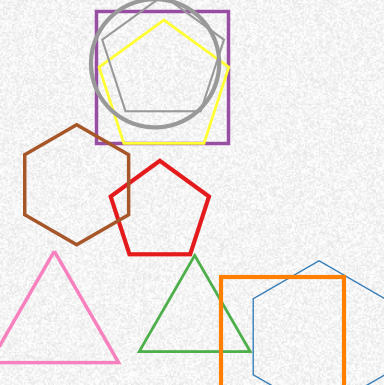[{"shape": "pentagon", "thickness": 3, "radius": 0.67, "center": [0.415, 0.448]}, {"shape": "hexagon", "thickness": 1, "radius": 0.99, "center": [0.829, 0.125]}, {"shape": "triangle", "thickness": 2, "radius": 0.83, "center": [0.506, 0.17]}, {"shape": "square", "thickness": 2.5, "radius": 0.86, "center": [0.422, 0.8]}, {"shape": "square", "thickness": 3, "radius": 0.8, "center": [0.734, 0.119]}, {"shape": "pentagon", "thickness": 2, "radius": 0.89, "center": [0.426, 0.771]}, {"shape": "hexagon", "thickness": 2.5, "radius": 0.78, "center": [0.199, 0.52]}, {"shape": "triangle", "thickness": 2.5, "radius": 0.96, "center": [0.141, 0.155]}, {"shape": "pentagon", "thickness": 1.5, "radius": 0.83, "center": [0.424, 0.845]}, {"shape": "circle", "thickness": 3, "radius": 0.83, "center": [0.403, 0.836]}]